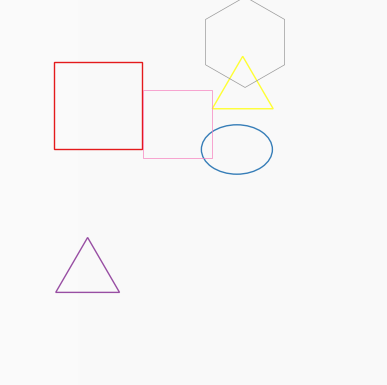[{"shape": "square", "thickness": 1, "radius": 0.57, "center": [0.252, 0.725]}, {"shape": "oval", "thickness": 1, "radius": 0.46, "center": [0.611, 0.612]}, {"shape": "triangle", "thickness": 1, "radius": 0.48, "center": [0.226, 0.288]}, {"shape": "triangle", "thickness": 1, "radius": 0.45, "center": [0.626, 0.763]}, {"shape": "square", "thickness": 0.5, "radius": 0.45, "center": [0.458, 0.678]}, {"shape": "hexagon", "thickness": 0.5, "radius": 0.59, "center": [0.632, 0.891]}]